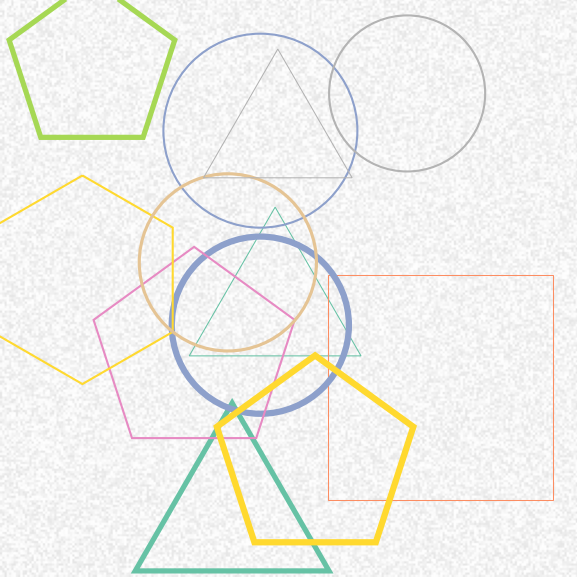[{"shape": "triangle", "thickness": 2.5, "radius": 0.97, "center": [0.402, 0.107]}, {"shape": "triangle", "thickness": 0.5, "radius": 0.86, "center": [0.476, 0.469]}, {"shape": "square", "thickness": 0.5, "radius": 0.97, "center": [0.762, 0.328]}, {"shape": "circle", "thickness": 3, "radius": 0.77, "center": [0.451, 0.436]}, {"shape": "circle", "thickness": 1, "radius": 0.84, "center": [0.451, 0.773]}, {"shape": "pentagon", "thickness": 1, "radius": 0.92, "center": [0.336, 0.389]}, {"shape": "pentagon", "thickness": 2.5, "radius": 0.75, "center": [0.159, 0.883]}, {"shape": "pentagon", "thickness": 3, "radius": 0.89, "center": [0.546, 0.205]}, {"shape": "hexagon", "thickness": 1, "radius": 0.9, "center": [0.143, 0.515]}, {"shape": "circle", "thickness": 1.5, "radius": 0.77, "center": [0.395, 0.545]}, {"shape": "triangle", "thickness": 0.5, "radius": 0.74, "center": [0.481, 0.766]}, {"shape": "circle", "thickness": 1, "radius": 0.68, "center": [0.705, 0.837]}]